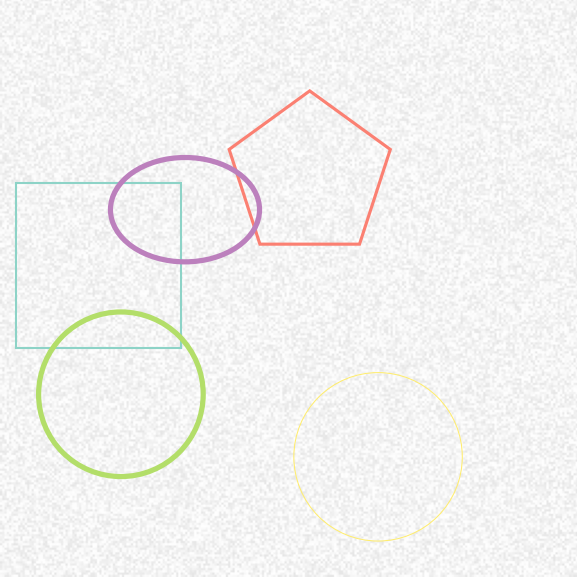[{"shape": "square", "thickness": 1, "radius": 0.72, "center": [0.171, 0.54]}, {"shape": "pentagon", "thickness": 1.5, "radius": 0.73, "center": [0.536, 0.695]}, {"shape": "circle", "thickness": 2.5, "radius": 0.71, "center": [0.209, 0.316]}, {"shape": "oval", "thickness": 2.5, "radius": 0.65, "center": [0.32, 0.636]}, {"shape": "circle", "thickness": 0.5, "radius": 0.73, "center": [0.655, 0.208]}]